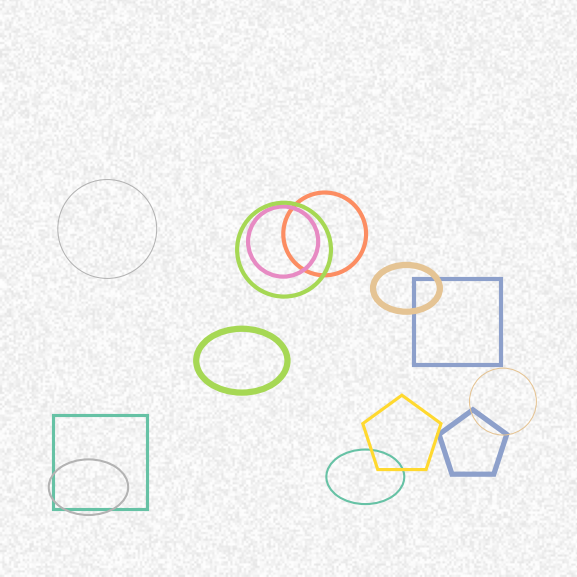[{"shape": "oval", "thickness": 1, "radius": 0.34, "center": [0.633, 0.173]}, {"shape": "square", "thickness": 1.5, "radius": 0.41, "center": [0.174, 0.2]}, {"shape": "circle", "thickness": 2, "radius": 0.36, "center": [0.562, 0.594]}, {"shape": "pentagon", "thickness": 2.5, "radius": 0.31, "center": [0.819, 0.228]}, {"shape": "square", "thickness": 2, "radius": 0.37, "center": [0.792, 0.442]}, {"shape": "circle", "thickness": 2, "radius": 0.3, "center": [0.49, 0.581]}, {"shape": "oval", "thickness": 3, "radius": 0.39, "center": [0.419, 0.375]}, {"shape": "circle", "thickness": 2, "radius": 0.41, "center": [0.492, 0.567]}, {"shape": "pentagon", "thickness": 1.5, "radius": 0.36, "center": [0.696, 0.244]}, {"shape": "oval", "thickness": 3, "radius": 0.29, "center": [0.704, 0.5]}, {"shape": "circle", "thickness": 0.5, "radius": 0.29, "center": [0.871, 0.304]}, {"shape": "oval", "thickness": 1, "radius": 0.34, "center": [0.153, 0.156]}, {"shape": "circle", "thickness": 0.5, "radius": 0.43, "center": [0.186, 0.603]}]